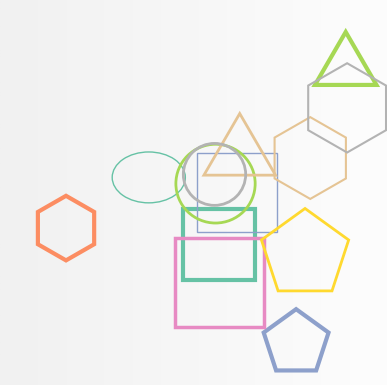[{"shape": "square", "thickness": 3, "radius": 0.46, "center": [0.565, 0.365]}, {"shape": "oval", "thickness": 1, "radius": 0.47, "center": [0.384, 0.539]}, {"shape": "hexagon", "thickness": 3, "radius": 0.42, "center": [0.17, 0.408]}, {"shape": "pentagon", "thickness": 3, "radius": 0.44, "center": [0.764, 0.109]}, {"shape": "square", "thickness": 1, "radius": 0.52, "center": [0.611, 0.5]}, {"shape": "square", "thickness": 2.5, "radius": 0.58, "center": [0.566, 0.267]}, {"shape": "circle", "thickness": 2, "radius": 0.51, "center": [0.556, 0.523]}, {"shape": "triangle", "thickness": 3, "radius": 0.46, "center": [0.892, 0.825]}, {"shape": "pentagon", "thickness": 2, "radius": 0.59, "center": [0.787, 0.34]}, {"shape": "triangle", "thickness": 2, "radius": 0.53, "center": [0.619, 0.598]}, {"shape": "hexagon", "thickness": 1.5, "radius": 0.53, "center": [0.801, 0.59]}, {"shape": "hexagon", "thickness": 1.5, "radius": 0.58, "center": [0.896, 0.72]}, {"shape": "circle", "thickness": 2, "radius": 0.4, "center": [0.554, 0.547]}]